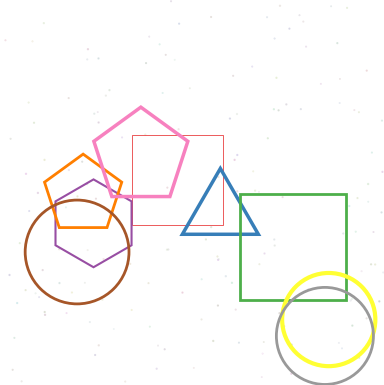[{"shape": "square", "thickness": 0.5, "radius": 0.59, "center": [0.461, 0.532]}, {"shape": "triangle", "thickness": 2.5, "radius": 0.57, "center": [0.572, 0.448]}, {"shape": "square", "thickness": 2, "radius": 0.69, "center": [0.761, 0.359]}, {"shape": "hexagon", "thickness": 1.5, "radius": 0.57, "center": [0.243, 0.42]}, {"shape": "pentagon", "thickness": 2, "radius": 0.53, "center": [0.216, 0.494]}, {"shape": "circle", "thickness": 3, "radius": 0.61, "center": [0.854, 0.17]}, {"shape": "circle", "thickness": 2, "radius": 0.67, "center": [0.2, 0.346]}, {"shape": "pentagon", "thickness": 2.5, "radius": 0.64, "center": [0.366, 0.593]}, {"shape": "circle", "thickness": 2, "radius": 0.63, "center": [0.844, 0.127]}]